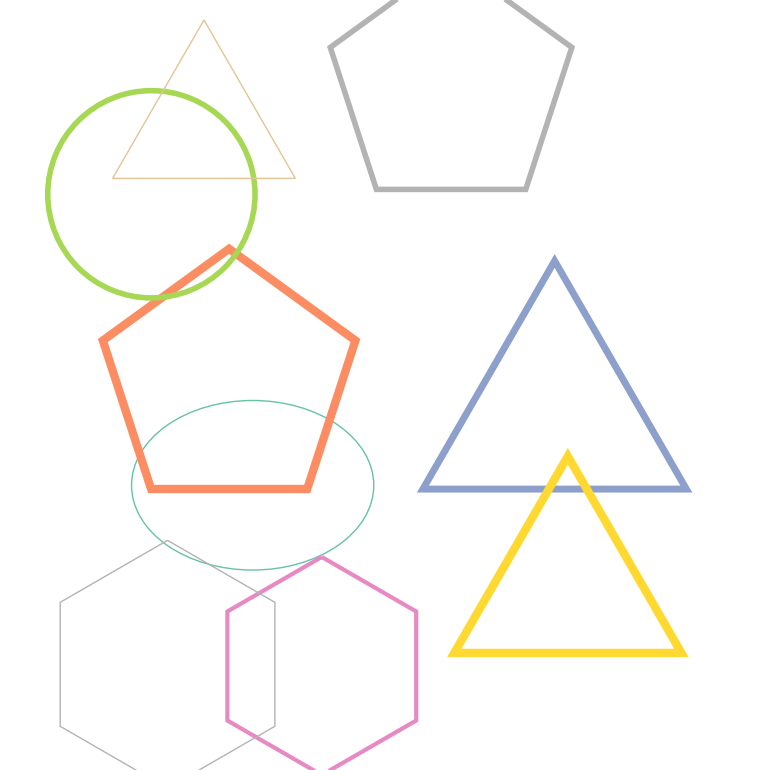[{"shape": "oval", "thickness": 0.5, "radius": 0.79, "center": [0.328, 0.37]}, {"shape": "pentagon", "thickness": 3, "radius": 0.86, "center": [0.298, 0.504]}, {"shape": "triangle", "thickness": 2.5, "radius": 0.99, "center": [0.72, 0.464]}, {"shape": "hexagon", "thickness": 1.5, "radius": 0.71, "center": [0.418, 0.135]}, {"shape": "circle", "thickness": 2, "radius": 0.67, "center": [0.197, 0.748]}, {"shape": "triangle", "thickness": 3, "radius": 0.85, "center": [0.737, 0.237]}, {"shape": "triangle", "thickness": 0.5, "radius": 0.69, "center": [0.265, 0.837]}, {"shape": "hexagon", "thickness": 0.5, "radius": 0.8, "center": [0.218, 0.137]}, {"shape": "pentagon", "thickness": 2, "radius": 0.82, "center": [0.586, 0.887]}]